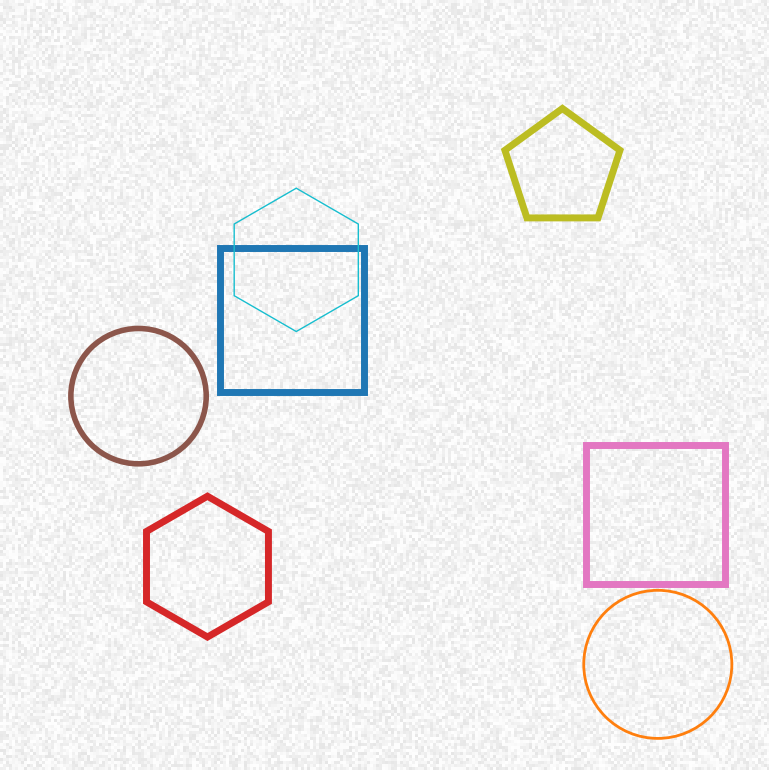[{"shape": "square", "thickness": 2.5, "radius": 0.47, "center": [0.379, 0.584]}, {"shape": "circle", "thickness": 1, "radius": 0.48, "center": [0.854, 0.137]}, {"shape": "hexagon", "thickness": 2.5, "radius": 0.46, "center": [0.269, 0.264]}, {"shape": "circle", "thickness": 2, "radius": 0.44, "center": [0.18, 0.486]}, {"shape": "square", "thickness": 2.5, "radius": 0.45, "center": [0.851, 0.332]}, {"shape": "pentagon", "thickness": 2.5, "radius": 0.39, "center": [0.73, 0.781]}, {"shape": "hexagon", "thickness": 0.5, "radius": 0.47, "center": [0.385, 0.663]}]